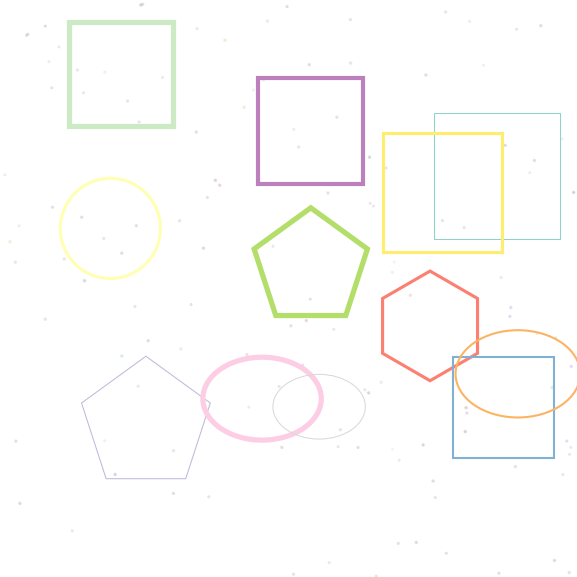[{"shape": "square", "thickness": 0.5, "radius": 0.55, "center": [0.861, 0.695]}, {"shape": "circle", "thickness": 1.5, "radius": 0.43, "center": [0.191, 0.604]}, {"shape": "pentagon", "thickness": 0.5, "radius": 0.59, "center": [0.253, 0.265]}, {"shape": "hexagon", "thickness": 1.5, "radius": 0.47, "center": [0.745, 0.435]}, {"shape": "square", "thickness": 1, "radius": 0.44, "center": [0.872, 0.294]}, {"shape": "oval", "thickness": 1, "radius": 0.54, "center": [0.897, 0.352]}, {"shape": "pentagon", "thickness": 2.5, "radius": 0.52, "center": [0.538, 0.536]}, {"shape": "oval", "thickness": 2.5, "radius": 0.51, "center": [0.454, 0.309]}, {"shape": "oval", "thickness": 0.5, "radius": 0.4, "center": [0.553, 0.295]}, {"shape": "square", "thickness": 2, "radius": 0.46, "center": [0.537, 0.772]}, {"shape": "square", "thickness": 2.5, "radius": 0.45, "center": [0.209, 0.872]}, {"shape": "square", "thickness": 1.5, "radius": 0.51, "center": [0.766, 0.665]}]